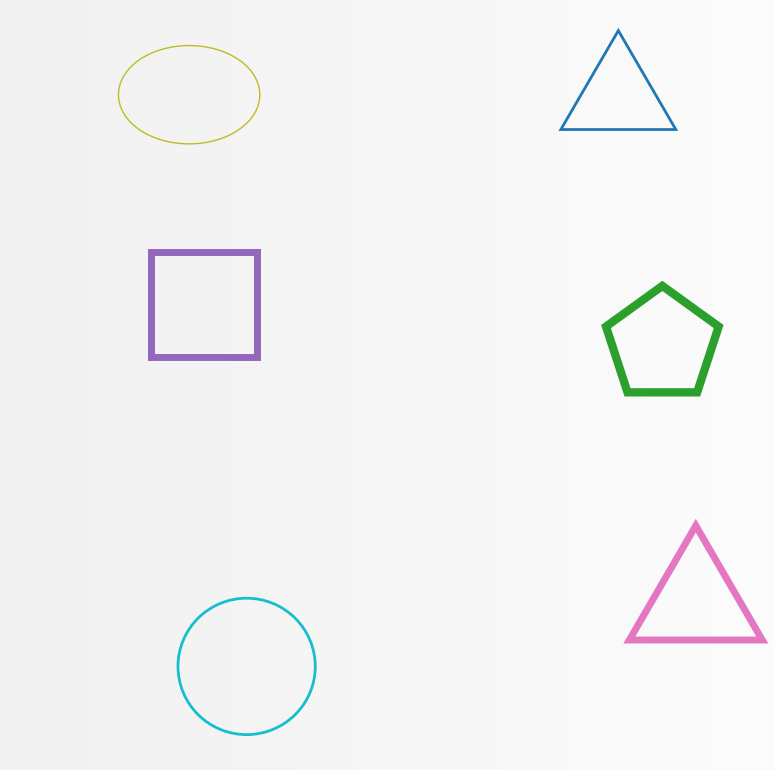[{"shape": "triangle", "thickness": 1, "radius": 0.43, "center": [0.798, 0.875]}, {"shape": "pentagon", "thickness": 3, "radius": 0.38, "center": [0.855, 0.552]}, {"shape": "square", "thickness": 2.5, "radius": 0.34, "center": [0.263, 0.605]}, {"shape": "triangle", "thickness": 2.5, "radius": 0.5, "center": [0.898, 0.218]}, {"shape": "oval", "thickness": 0.5, "radius": 0.46, "center": [0.244, 0.877]}, {"shape": "circle", "thickness": 1, "radius": 0.44, "center": [0.318, 0.135]}]